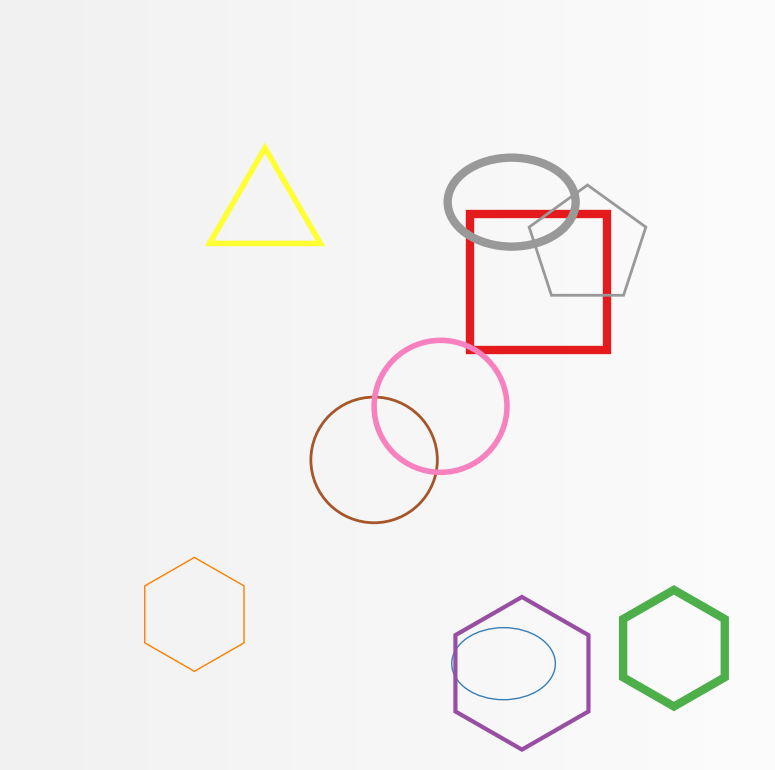[{"shape": "square", "thickness": 3, "radius": 0.44, "center": [0.695, 0.634]}, {"shape": "oval", "thickness": 0.5, "radius": 0.33, "center": [0.65, 0.138]}, {"shape": "hexagon", "thickness": 3, "radius": 0.38, "center": [0.87, 0.158]}, {"shape": "hexagon", "thickness": 1.5, "radius": 0.5, "center": [0.673, 0.126]}, {"shape": "hexagon", "thickness": 0.5, "radius": 0.37, "center": [0.251, 0.202]}, {"shape": "triangle", "thickness": 2, "radius": 0.41, "center": [0.342, 0.725]}, {"shape": "circle", "thickness": 1, "radius": 0.41, "center": [0.483, 0.403]}, {"shape": "circle", "thickness": 2, "radius": 0.43, "center": [0.568, 0.472]}, {"shape": "pentagon", "thickness": 1, "radius": 0.4, "center": [0.758, 0.681]}, {"shape": "oval", "thickness": 3, "radius": 0.41, "center": [0.66, 0.737]}]